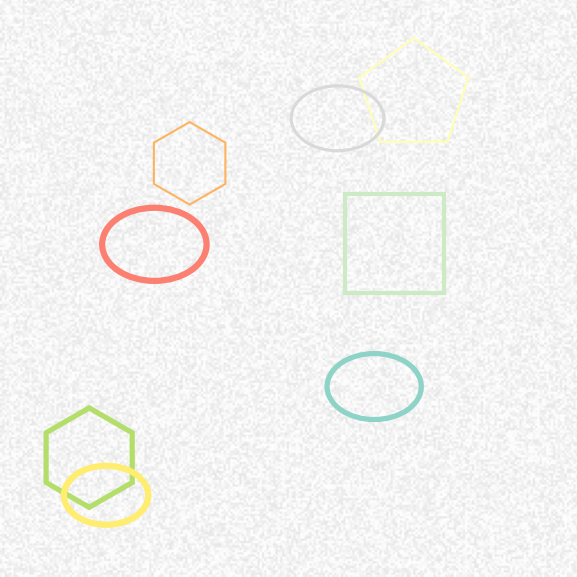[{"shape": "oval", "thickness": 2.5, "radius": 0.41, "center": [0.648, 0.33]}, {"shape": "pentagon", "thickness": 1, "radius": 0.5, "center": [0.717, 0.834]}, {"shape": "oval", "thickness": 3, "radius": 0.45, "center": [0.267, 0.576]}, {"shape": "hexagon", "thickness": 1, "radius": 0.36, "center": [0.328, 0.716]}, {"shape": "hexagon", "thickness": 2.5, "radius": 0.43, "center": [0.154, 0.207]}, {"shape": "oval", "thickness": 1.5, "radius": 0.4, "center": [0.584, 0.794]}, {"shape": "square", "thickness": 2, "radius": 0.43, "center": [0.684, 0.577]}, {"shape": "oval", "thickness": 3, "radius": 0.36, "center": [0.184, 0.142]}]